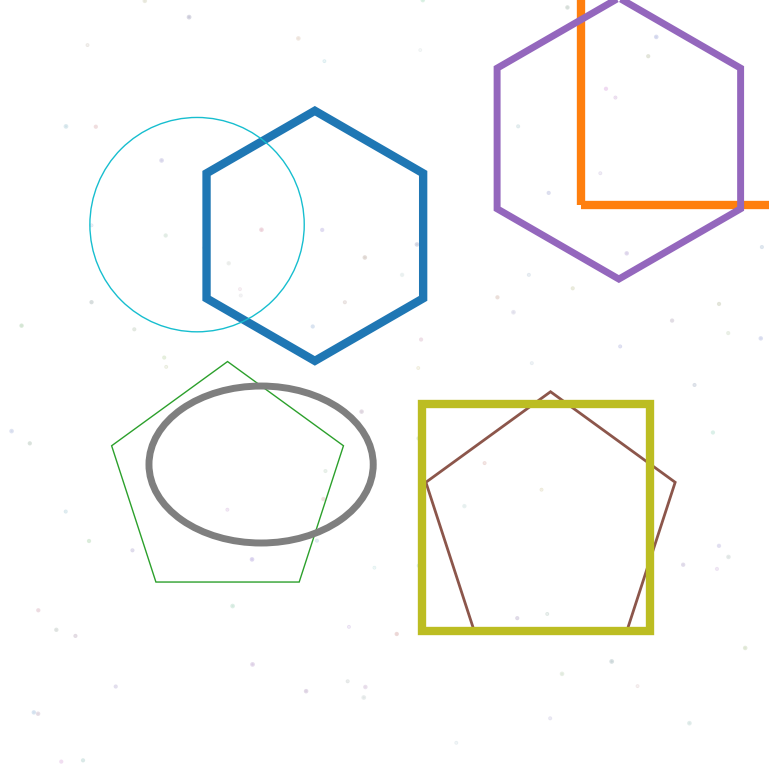[{"shape": "hexagon", "thickness": 3, "radius": 0.81, "center": [0.409, 0.694]}, {"shape": "square", "thickness": 3, "radius": 0.72, "center": [0.899, 0.879]}, {"shape": "pentagon", "thickness": 0.5, "radius": 0.79, "center": [0.296, 0.372]}, {"shape": "hexagon", "thickness": 2.5, "radius": 0.91, "center": [0.804, 0.82]}, {"shape": "pentagon", "thickness": 1, "radius": 0.85, "center": [0.715, 0.321]}, {"shape": "oval", "thickness": 2.5, "radius": 0.73, "center": [0.339, 0.397]}, {"shape": "square", "thickness": 3, "radius": 0.74, "center": [0.696, 0.328]}, {"shape": "circle", "thickness": 0.5, "radius": 0.7, "center": [0.256, 0.708]}]